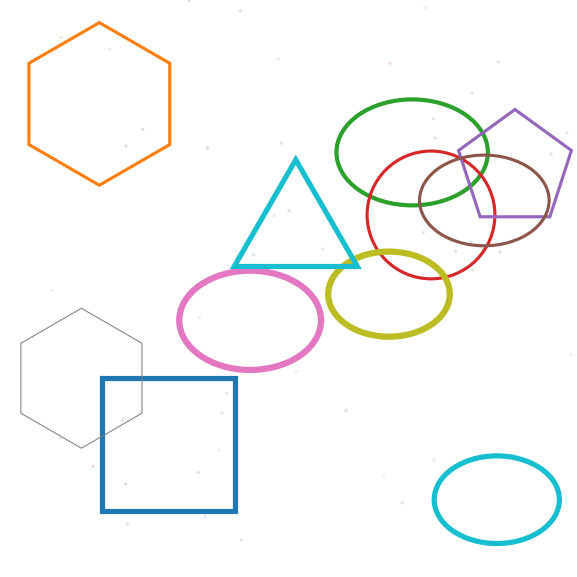[{"shape": "square", "thickness": 2.5, "radius": 0.58, "center": [0.291, 0.23]}, {"shape": "hexagon", "thickness": 1.5, "radius": 0.7, "center": [0.172, 0.819]}, {"shape": "oval", "thickness": 2, "radius": 0.66, "center": [0.714, 0.735]}, {"shape": "circle", "thickness": 1.5, "radius": 0.55, "center": [0.746, 0.627]}, {"shape": "pentagon", "thickness": 1.5, "radius": 0.51, "center": [0.892, 0.707]}, {"shape": "oval", "thickness": 1.5, "radius": 0.56, "center": [0.839, 0.652]}, {"shape": "oval", "thickness": 3, "radius": 0.61, "center": [0.433, 0.444]}, {"shape": "hexagon", "thickness": 0.5, "radius": 0.61, "center": [0.141, 0.344]}, {"shape": "oval", "thickness": 3, "radius": 0.53, "center": [0.674, 0.49]}, {"shape": "triangle", "thickness": 2.5, "radius": 0.62, "center": [0.512, 0.599]}, {"shape": "oval", "thickness": 2.5, "radius": 0.54, "center": [0.86, 0.134]}]